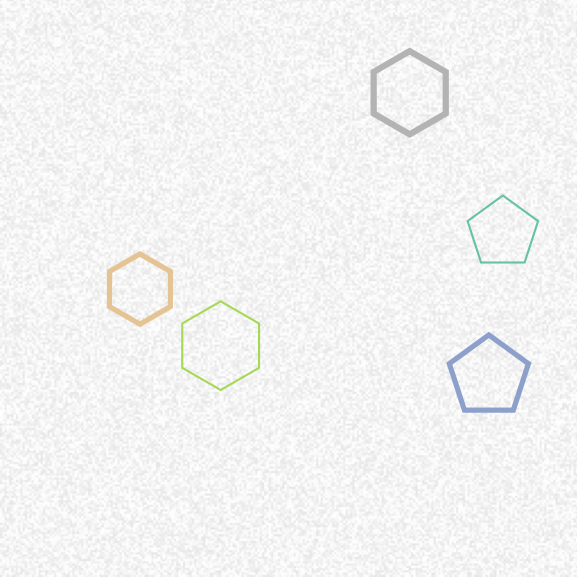[{"shape": "pentagon", "thickness": 1, "radius": 0.32, "center": [0.871, 0.596]}, {"shape": "pentagon", "thickness": 2.5, "radius": 0.36, "center": [0.847, 0.347]}, {"shape": "hexagon", "thickness": 1, "radius": 0.38, "center": [0.382, 0.401]}, {"shape": "hexagon", "thickness": 2.5, "radius": 0.3, "center": [0.242, 0.499]}, {"shape": "hexagon", "thickness": 3, "radius": 0.36, "center": [0.709, 0.839]}]